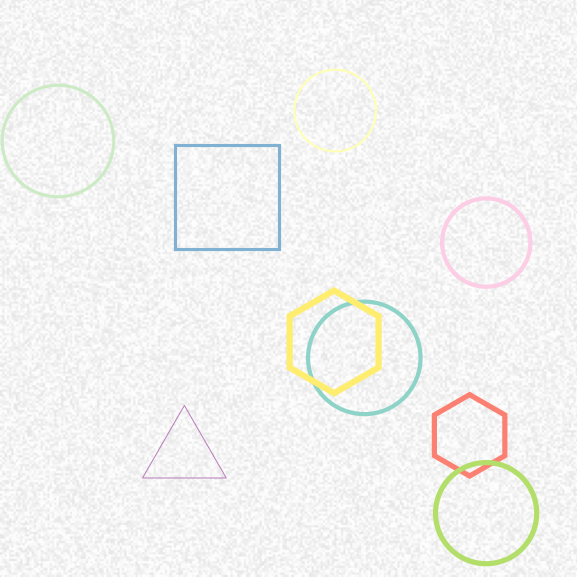[{"shape": "circle", "thickness": 2, "radius": 0.49, "center": [0.631, 0.379]}, {"shape": "circle", "thickness": 1, "radius": 0.35, "center": [0.58, 0.808]}, {"shape": "hexagon", "thickness": 2.5, "radius": 0.35, "center": [0.813, 0.245]}, {"shape": "square", "thickness": 1.5, "radius": 0.45, "center": [0.392, 0.658]}, {"shape": "circle", "thickness": 2.5, "radius": 0.44, "center": [0.842, 0.111]}, {"shape": "circle", "thickness": 2, "radius": 0.38, "center": [0.842, 0.579]}, {"shape": "triangle", "thickness": 0.5, "radius": 0.42, "center": [0.319, 0.213]}, {"shape": "circle", "thickness": 1.5, "radius": 0.48, "center": [0.1, 0.755]}, {"shape": "hexagon", "thickness": 3, "radius": 0.44, "center": [0.579, 0.407]}]